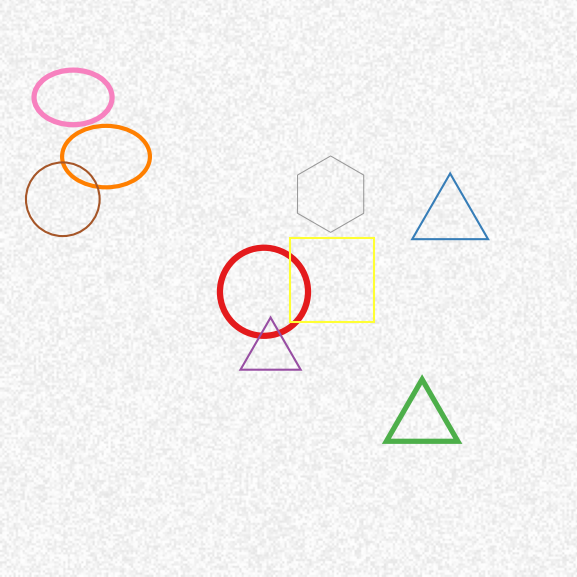[{"shape": "circle", "thickness": 3, "radius": 0.38, "center": [0.457, 0.494]}, {"shape": "triangle", "thickness": 1, "radius": 0.38, "center": [0.779, 0.623]}, {"shape": "triangle", "thickness": 2.5, "radius": 0.36, "center": [0.731, 0.271]}, {"shape": "triangle", "thickness": 1, "radius": 0.3, "center": [0.469, 0.389]}, {"shape": "oval", "thickness": 2, "radius": 0.38, "center": [0.184, 0.728]}, {"shape": "square", "thickness": 1, "radius": 0.36, "center": [0.575, 0.514]}, {"shape": "circle", "thickness": 1, "radius": 0.32, "center": [0.109, 0.654]}, {"shape": "oval", "thickness": 2.5, "radius": 0.34, "center": [0.127, 0.83]}, {"shape": "hexagon", "thickness": 0.5, "radius": 0.33, "center": [0.573, 0.663]}]